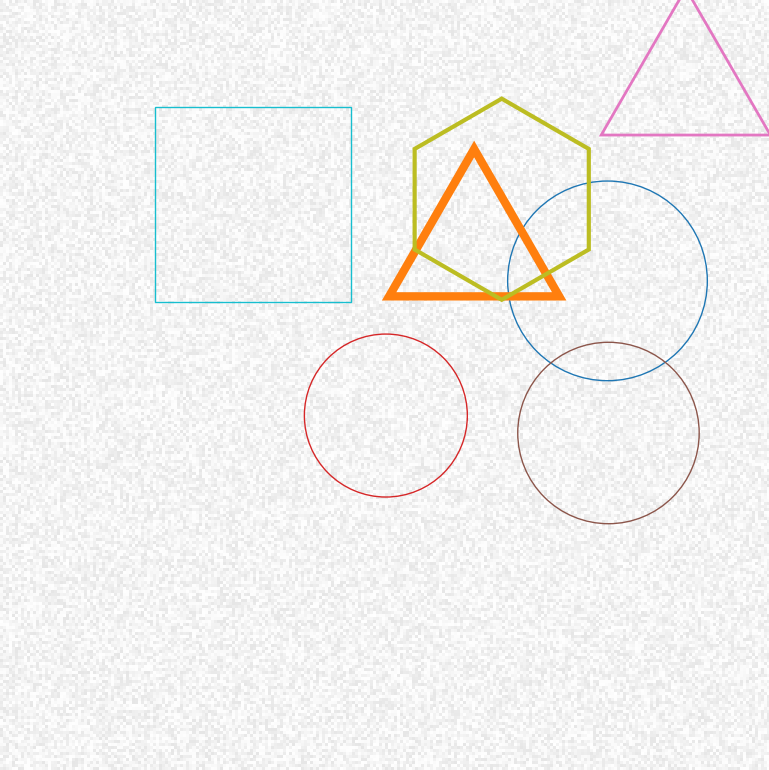[{"shape": "circle", "thickness": 0.5, "radius": 0.65, "center": [0.789, 0.635]}, {"shape": "triangle", "thickness": 3, "radius": 0.64, "center": [0.616, 0.679]}, {"shape": "circle", "thickness": 0.5, "radius": 0.53, "center": [0.501, 0.46]}, {"shape": "circle", "thickness": 0.5, "radius": 0.59, "center": [0.79, 0.438]}, {"shape": "triangle", "thickness": 1, "radius": 0.63, "center": [0.891, 0.888]}, {"shape": "hexagon", "thickness": 1.5, "radius": 0.65, "center": [0.652, 0.741]}, {"shape": "square", "thickness": 0.5, "radius": 0.63, "center": [0.328, 0.735]}]